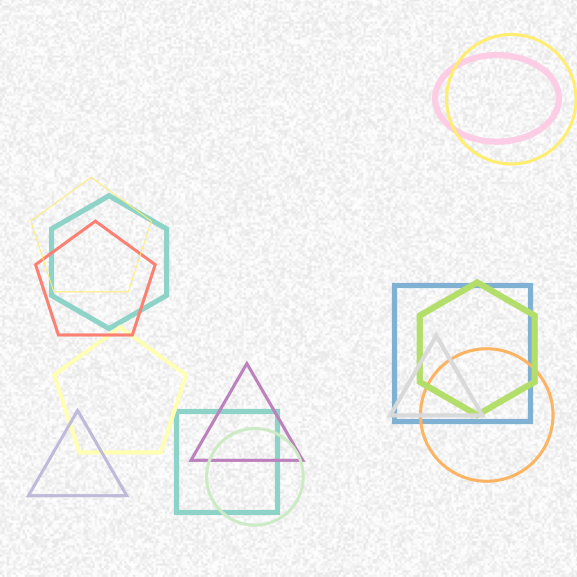[{"shape": "square", "thickness": 2.5, "radius": 0.44, "center": [0.392, 0.201]}, {"shape": "hexagon", "thickness": 2.5, "radius": 0.58, "center": [0.189, 0.545]}, {"shape": "pentagon", "thickness": 2, "radius": 0.6, "center": [0.208, 0.313]}, {"shape": "triangle", "thickness": 1.5, "radius": 0.49, "center": [0.134, 0.19]}, {"shape": "pentagon", "thickness": 1.5, "radius": 0.54, "center": [0.165, 0.507]}, {"shape": "square", "thickness": 2.5, "radius": 0.59, "center": [0.8, 0.388]}, {"shape": "circle", "thickness": 1.5, "radius": 0.57, "center": [0.843, 0.281]}, {"shape": "hexagon", "thickness": 3, "radius": 0.57, "center": [0.826, 0.395]}, {"shape": "oval", "thickness": 3, "radius": 0.54, "center": [0.861, 0.829]}, {"shape": "triangle", "thickness": 2, "radius": 0.46, "center": [0.755, 0.326]}, {"shape": "triangle", "thickness": 1.5, "radius": 0.56, "center": [0.427, 0.258]}, {"shape": "circle", "thickness": 1.5, "radius": 0.42, "center": [0.441, 0.173]}, {"shape": "pentagon", "thickness": 0.5, "radius": 0.55, "center": [0.158, 0.583]}, {"shape": "circle", "thickness": 1.5, "radius": 0.56, "center": [0.885, 0.827]}]